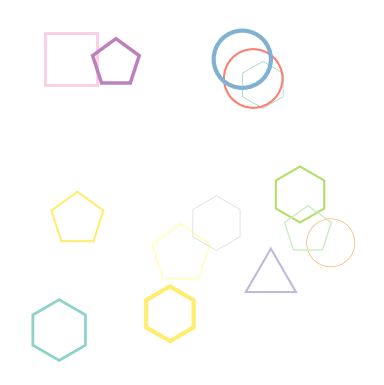[{"shape": "hexagon", "thickness": 0.5, "radius": 0.31, "center": [0.683, 0.779]}, {"shape": "hexagon", "thickness": 2, "radius": 0.39, "center": [0.154, 0.143]}, {"shape": "pentagon", "thickness": 1, "radius": 0.4, "center": [0.47, 0.34]}, {"shape": "triangle", "thickness": 1.5, "radius": 0.38, "center": [0.704, 0.279]}, {"shape": "circle", "thickness": 1.5, "radius": 0.38, "center": [0.658, 0.796]}, {"shape": "circle", "thickness": 3, "radius": 0.37, "center": [0.629, 0.846]}, {"shape": "circle", "thickness": 0.5, "radius": 0.31, "center": [0.859, 0.369]}, {"shape": "hexagon", "thickness": 1.5, "radius": 0.36, "center": [0.779, 0.495]}, {"shape": "square", "thickness": 2, "radius": 0.34, "center": [0.185, 0.846]}, {"shape": "hexagon", "thickness": 0.5, "radius": 0.35, "center": [0.562, 0.42]}, {"shape": "pentagon", "thickness": 2.5, "radius": 0.32, "center": [0.301, 0.836]}, {"shape": "pentagon", "thickness": 1, "radius": 0.32, "center": [0.8, 0.402]}, {"shape": "hexagon", "thickness": 3, "radius": 0.36, "center": [0.441, 0.185]}, {"shape": "pentagon", "thickness": 1.5, "radius": 0.36, "center": [0.201, 0.431]}]